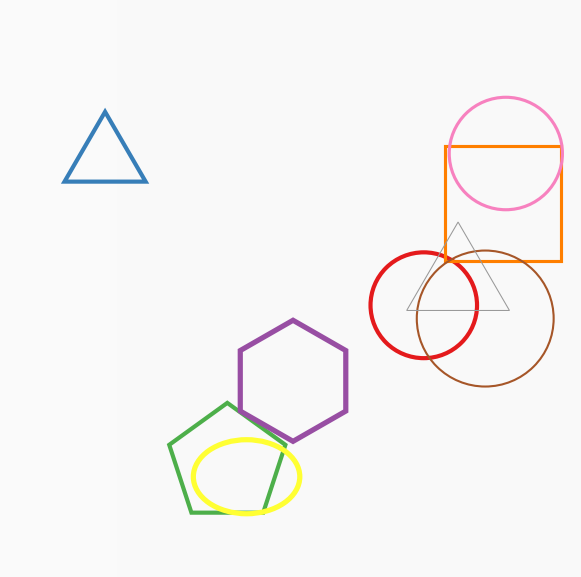[{"shape": "circle", "thickness": 2, "radius": 0.46, "center": [0.729, 0.471]}, {"shape": "triangle", "thickness": 2, "radius": 0.4, "center": [0.181, 0.725]}, {"shape": "pentagon", "thickness": 2, "radius": 0.53, "center": [0.391, 0.196]}, {"shape": "hexagon", "thickness": 2.5, "radius": 0.52, "center": [0.504, 0.34]}, {"shape": "square", "thickness": 1.5, "radius": 0.5, "center": [0.865, 0.647]}, {"shape": "oval", "thickness": 2.5, "radius": 0.46, "center": [0.424, 0.174]}, {"shape": "circle", "thickness": 1, "radius": 0.59, "center": [0.835, 0.448]}, {"shape": "circle", "thickness": 1.5, "radius": 0.49, "center": [0.87, 0.733]}, {"shape": "triangle", "thickness": 0.5, "radius": 0.51, "center": [0.788, 0.513]}]